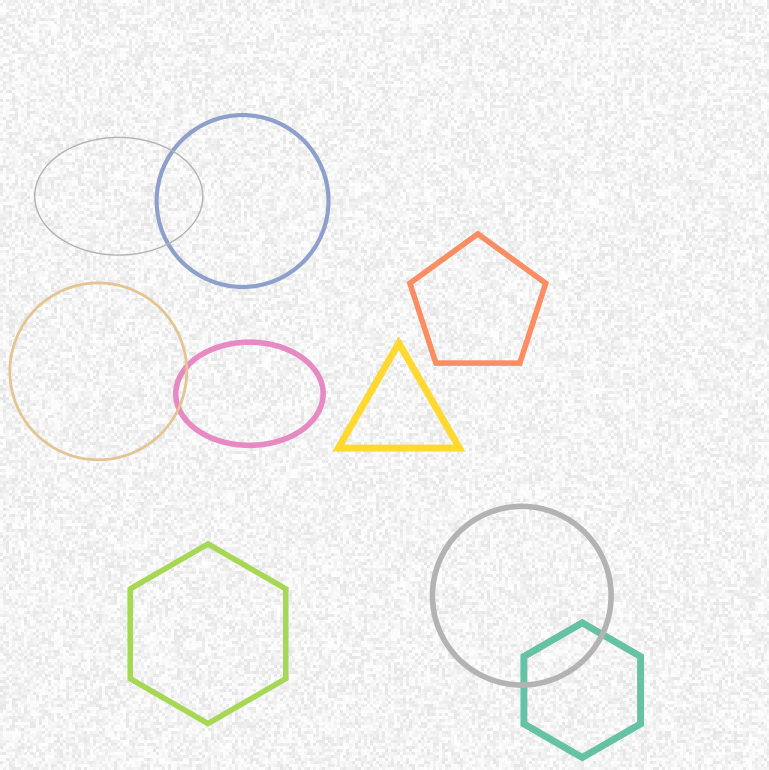[{"shape": "hexagon", "thickness": 2.5, "radius": 0.44, "center": [0.756, 0.104]}, {"shape": "pentagon", "thickness": 2, "radius": 0.46, "center": [0.621, 0.603]}, {"shape": "circle", "thickness": 1.5, "radius": 0.56, "center": [0.315, 0.739]}, {"shape": "oval", "thickness": 2, "radius": 0.48, "center": [0.324, 0.489]}, {"shape": "hexagon", "thickness": 2, "radius": 0.58, "center": [0.27, 0.177]}, {"shape": "triangle", "thickness": 2.5, "radius": 0.45, "center": [0.518, 0.463]}, {"shape": "circle", "thickness": 1, "radius": 0.57, "center": [0.128, 0.518]}, {"shape": "circle", "thickness": 2, "radius": 0.58, "center": [0.678, 0.226]}, {"shape": "oval", "thickness": 0.5, "radius": 0.55, "center": [0.154, 0.745]}]